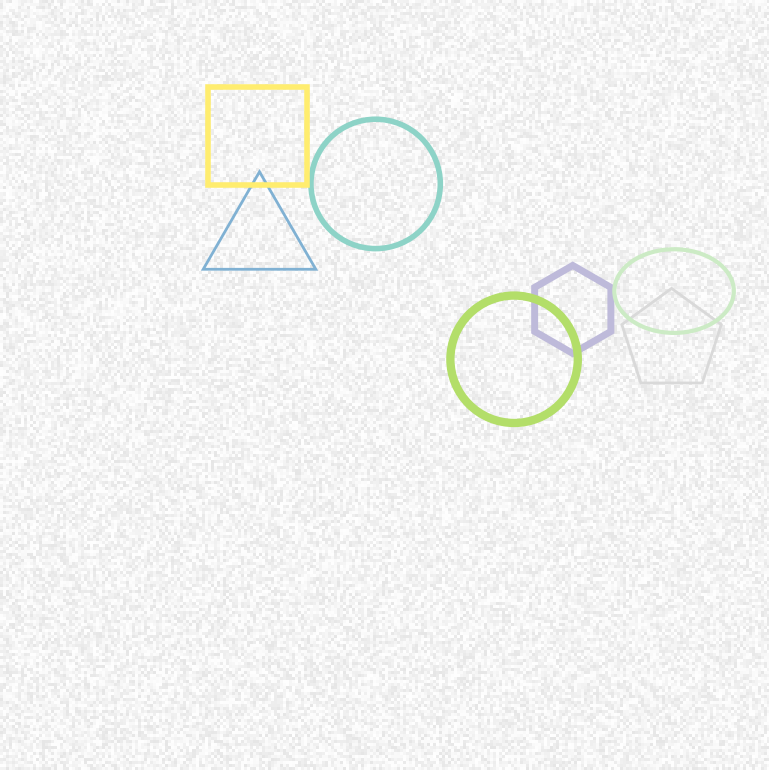[{"shape": "circle", "thickness": 2, "radius": 0.42, "center": [0.488, 0.761]}, {"shape": "hexagon", "thickness": 2.5, "radius": 0.29, "center": [0.744, 0.598]}, {"shape": "triangle", "thickness": 1, "radius": 0.42, "center": [0.337, 0.692]}, {"shape": "circle", "thickness": 3, "radius": 0.41, "center": [0.668, 0.533]}, {"shape": "pentagon", "thickness": 1, "radius": 0.34, "center": [0.872, 0.558]}, {"shape": "oval", "thickness": 1.5, "radius": 0.39, "center": [0.875, 0.622]}, {"shape": "square", "thickness": 2, "radius": 0.32, "center": [0.334, 0.823]}]